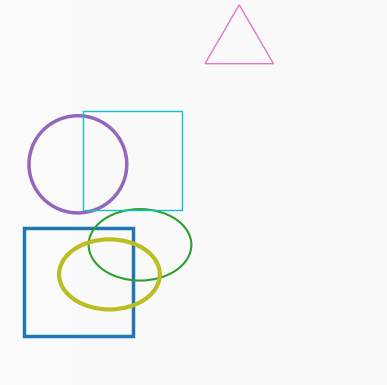[{"shape": "square", "thickness": 2.5, "radius": 0.7, "center": [0.203, 0.268]}, {"shape": "oval", "thickness": 1.5, "radius": 0.66, "center": [0.361, 0.364]}, {"shape": "circle", "thickness": 2.5, "radius": 0.63, "center": [0.201, 0.573]}, {"shape": "triangle", "thickness": 1, "radius": 0.51, "center": [0.617, 0.886]}, {"shape": "oval", "thickness": 3, "radius": 0.65, "center": [0.282, 0.287]}, {"shape": "square", "thickness": 1, "radius": 0.64, "center": [0.342, 0.583]}]